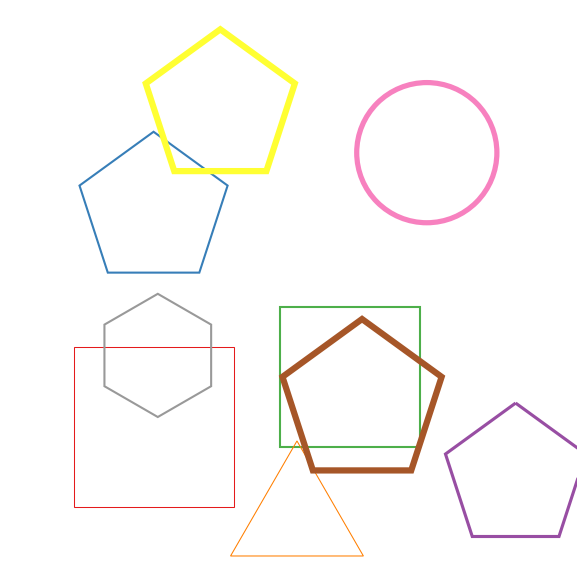[{"shape": "square", "thickness": 0.5, "radius": 0.69, "center": [0.266, 0.26]}, {"shape": "pentagon", "thickness": 1, "radius": 0.67, "center": [0.266, 0.636]}, {"shape": "square", "thickness": 1, "radius": 0.61, "center": [0.606, 0.346]}, {"shape": "pentagon", "thickness": 1.5, "radius": 0.64, "center": [0.893, 0.173]}, {"shape": "triangle", "thickness": 0.5, "radius": 0.66, "center": [0.514, 0.103]}, {"shape": "pentagon", "thickness": 3, "radius": 0.68, "center": [0.381, 0.813]}, {"shape": "pentagon", "thickness": 3, "radius": 0.72, "center": [0.627, 0.302]}, {"shape": "circle", "thickness": 2.5, "radius": 0.61, "center": [0.739, 0.735]}, {"shape": "hexagon", "thickness": 1, "radius": 0.53, "center": [0.273, 0.384]}]